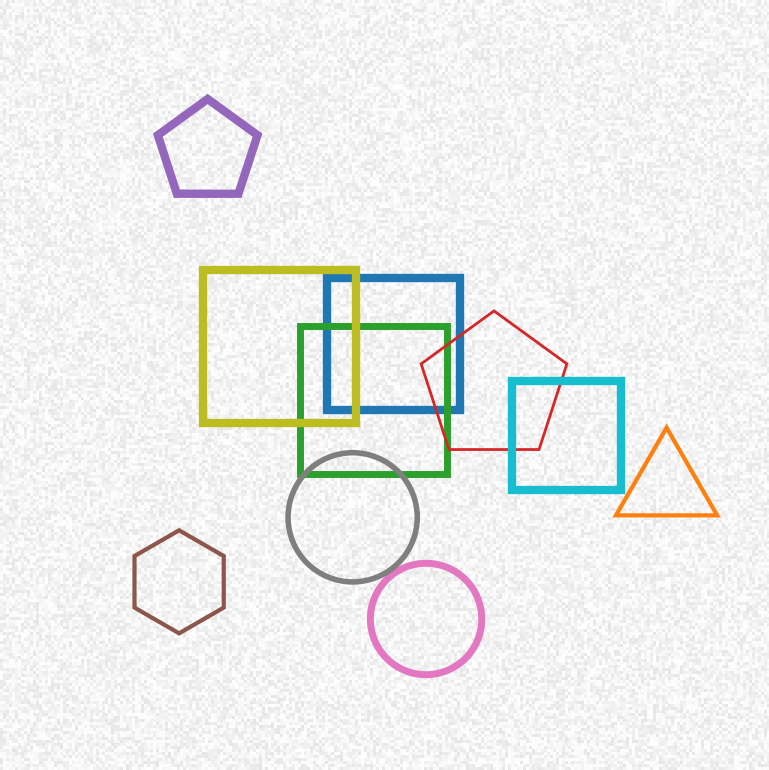[{"shape": "square", "thickness": 3, "radius": 0.43, "center": [0.511, 0.553]}, {"shape": "triangle", "thickness": 1.5, "radius": 0.38, "center": [0.866, 0.369]}, {"shape": "square", "thickness": 2.5, "radius": 0.48, "center": [0.485, 0.481]}, {"shape": "pentagon", "thickness": 1, "radius": 0.5, "center": [0.642, 0.497]}, {"shape": "pentagon", "thickness": 3, "radius": 0.34, "center": [0.27, 0.803]}, {"shape": "hexagon", "thickness": 1.5, "radius": 0.33, "center": [0.233, 0.244]}, {"shape": "circle", "thickness": 2.5, "radius": 0.36, "center": [0.553, 0.196]}, {"shape": "circle", "thickness": 2, "radius": 0.42, "center": [0.458, 0.328]}, {"shape": "square", "thickness": 3, "radius": 0.5, "center": [0.363, 0.55]}, {"shape": "square", "thickness": 3, "radius": 0.35, "center": [0.735, 0.434]}]